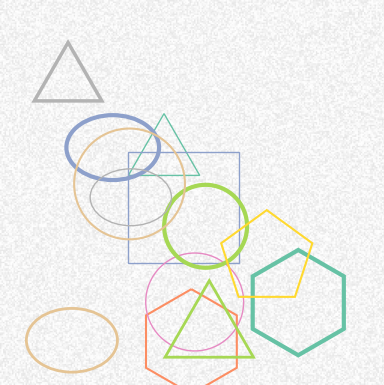[{"shape": "triangle", "thickness": 1, "radius": 0.54, "center": [0.426, 0.598]}, {"shape": "hexagon", "thickness": 3, "radius": 0.68, "center": [0.775, 0.214]}, {"shape": "hexagon", "thickness": 1.5, "radius": 0.68, "center": [0.497, 0.113]}, {"shape": "oval", "thickness": 3, "radius": 0.6, "center": [0.293, 0.617]}, {"shape": "square", "thickness": 1, "radius": 0.72, "center": [0.477, 0.461]}, {"shape": "circle", "thickness": 1, "radius": 0.64, "center": [0.506, 0.216]}, {"shape": "circle", "thickness": 3, "radius": 0.54, "center": [0.534, 0.412]}, {"shape": "triangle", "thickness": 2, "radius": 0.66, "center": [0.544, 0.138]}, {"shape": "pentagon", "thickness": 1.5, "radius": 0.62, "center": [0.693, 0.33]}, {"shape": "circle", "thickness": 1.5, "radius": 0.72, "center": [0.336, 0.522]}, {"shape": "oval", "thickness": 2, "radius": 0.59, "center": [0.187, 0.116]}, {"shape": "oval", "thickness": 1, "radius": 0.53, "center": [0.34, 0.488]}, {"shape": "triangle", "thickness": 2.5, "radius": 0.51, "center": [0.177, 0.788]}]